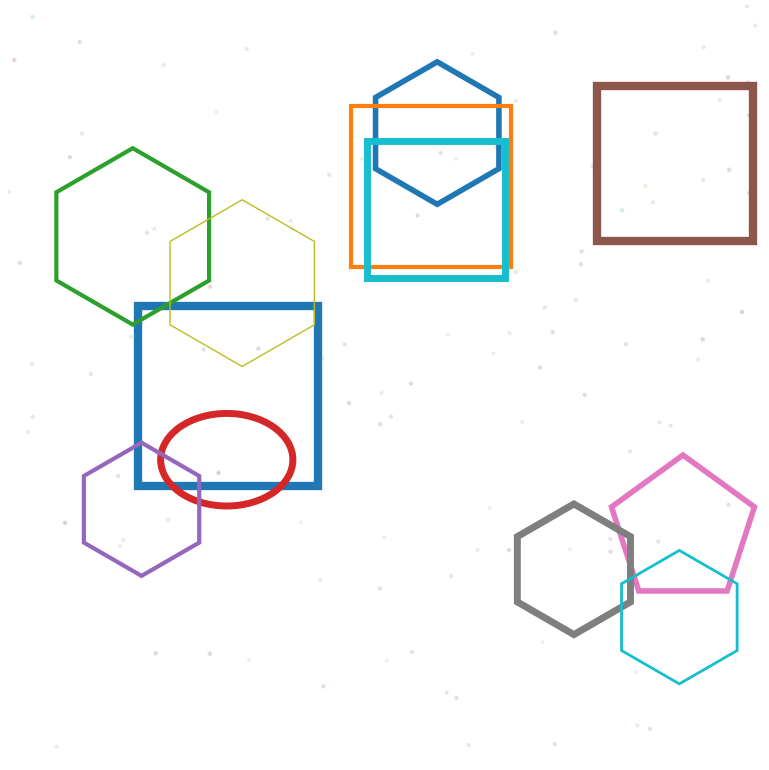[{"shape": "hexagon", "thickness": 2, "radius": 0.46, "center": [0.568, 0.827]}, {"shape": "square", "thickness": 3, "radius": 0.59, "center": [0.296, 0.486]}, {"shape": "square", "thickness": 1.5, "radius": 0.52, "center": [0.56, 0.758]}, {"shape": "hexagon", "thickness": 1.5, "radius": 0.57, "center": [0.172, 0.693]}, {"shape": "oval", "thickness": 2.5, "radius": 0.43, "center": [0.294, 0.403]}, {"shape": "hexagon", "thickness": 1.5, "radius": 0.43, "center": [0.184, 0.339]}, {"shape": "square", "thickness": 3, "radius": 0.51, "center": [0.876, 0.788]}, {"shape": "pentagon", "thickness": 2, "radius": 0.49, "center": [0.887, 0.311]}, {"shape": "hexagon", "thickness": 2.5, "radius": 0.42, "center": [0.745, 0.261]}, {"shape": "hexagon", "thickness": 0.5, "radius": 0.54, "center": [0.315, 0.632]}, {"shape": "square", "thickness": 2.5, "radius": 0.44, "center": [0.566, 0.728]}, {"shape": "hexagon", "thickness": 1, "radius": 0.43, "center": [0.882, 0.199]}]